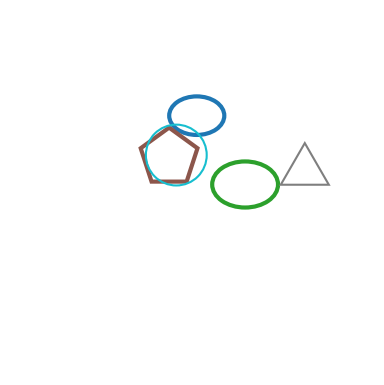[{"shape": "oval", "thickness": 3, "radius": 0.36, "center": [0.511, 0.7]}, {"shape": "oval", "thickness": 3, "radius": 0.43, "center": [0.637, 0.521]}, {"shape": "pentagon", "thickness": 3, "radius": 0.39, "center": [0.439, 0.591]}, {"shape": "triangle", "thickness": 1.5, "radius": 0.36, "center": [0.792, 0.556]}, {"shape": "circle", "thickness": 1.5, "radius": 0.39, "center": [0.458, 0.597]}]